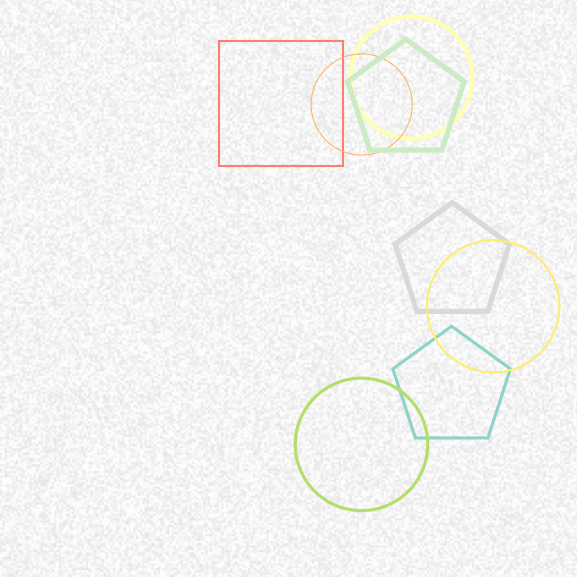[{"shape": "pentagon", "thickness": 1.5, "radius": 0.53, "center": [0.782, 0.327]}, {"shape": "circle", "thickness": 2, "radius": 0.53, "center": [0.712, 0.865]}, {"shape": "square", "thickness": 1, "radius": 0.54, "center": [0.486, 0.82]}, {"shape": "circle", "thickness": 0.5, "radius": 0.44, "center": [0.626, 0.818]}, {"shape": "circle", "thickness": 1.5, "radius": 0.57, "center": [0.626, 0.23]}, {"shape": "pentagon", "thickness": 2.5, "radius": 0.52, "center": [0.783, 0.544]}, {"shape": "pentagon", "thickness": 2.5, "radius": 0.53, "center": [0.703, 0.825]}, {"shape": "circle", "thickness": 1, "radius": 0.57, "center": [0.854, 0.469]}]